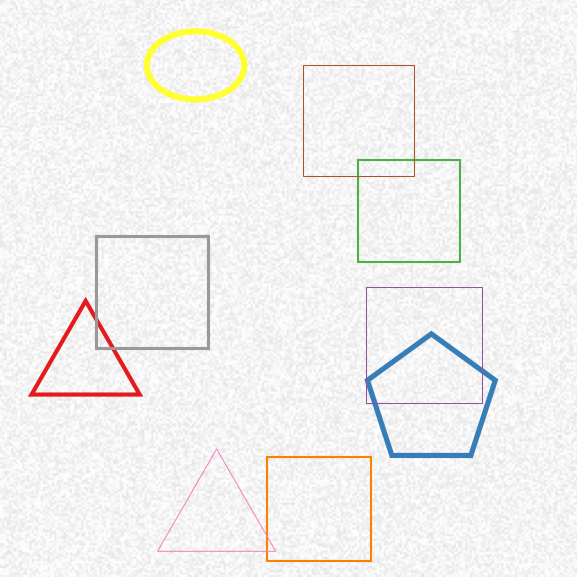[{"shape": "triangle", "thickness": 2, "radius": 0.54, "center": [0.148, 0.37]}, {"shape": "pentagon", "thickness": 2.5, "radius": 0.58, "center": [0.747, 0.305]}, {"shape": "square", "thickness": 1, "radius": 0.44, "center": [0.709, 0.634]}, {"shape": "square", "thickness": 0.5, "radius": 0.5, "center": [0.735, 0.402]}, {"shape": "square", "thickness": 1, "radius": 0.45, "center": [0.553, 0.118]}, {"shape": "oval", "thickness": 3, "radius": 0.42, "center": [0.339, 0.886]}, {"shape": "square", "thickness": 0.5, "radius": 0.48, "center": [0.621, 0.791]}, {"shape": "triangle", "thickness": 0.5, "radius": 0.59, "center": [0.375, 0.104]}, {"shape": "square", "thickness": 1.5, "radius": 0.49, "center": [0.263, 0.493]}]